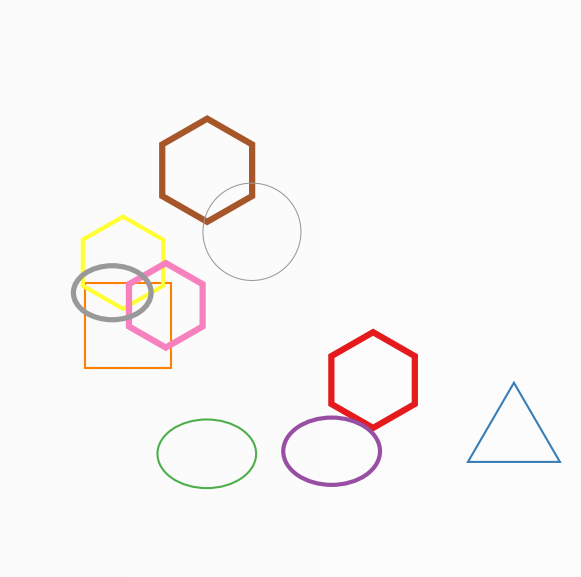[{"shape": "hexagon", "thickness": 3, "radius": 0.41, "center": [0.642, 0.341]}, {"shape": "triangle", "thickness": 1, "radius": 0.46, "center": [0.884, 0.245]}, {"shape": "oval", "thickness": 1, "radius": 0.42, "center": [0.356, 0.213]}, {"shape": "oval", "thickness": 2, "radius": 0.42, "center": [0.571, 0.218]}, {"shape": "square", "thickness": 1, "radius": 0.37, "center": [0.22, 0.435]}, {"shape": "hexagon", "thickness": 2, "radius": 0.4, "center": [0.212, 0.544]}, {"shape": "hexagon", "thickness": 3, "radius": 0.45, "center": [0.356, 0.704]}, {"shape": "hexagon", "thickness": 3, "radius": 0.37, "center": [0.285, 0.47]}, {"shape": "oval", "thickness": 2.5, "radius": 0.33, "center": [0.193, 0.492]}, {"shape": "circle", "thickness": 0.5, "radius": 0.42, "center": [0.433, 0.598]}]